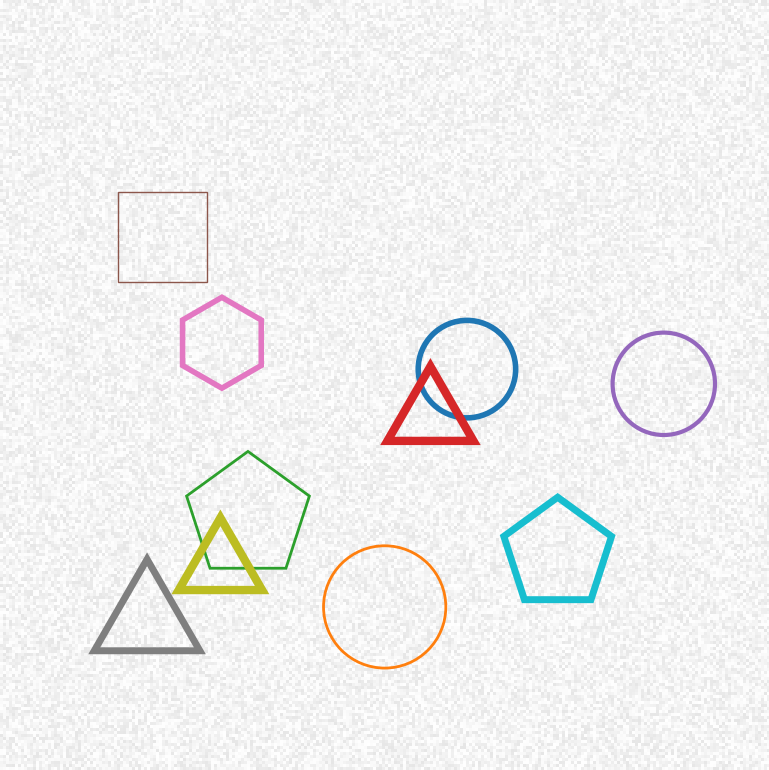[{"shape": "circle", "thickness": 2, "radius": 0.32, "center": [0.606, 0.521]}, {"shape": "circle", "thickness": 1, "radius": 0.4, "center": [0.5, 0.212]}, {"shape": "pentagon", "thickness": 1, "radius": 0.42, "center": [0.322, 0.33]}, {"shape": "triangle", "thickness": 3, "radius": 0.32, "center": [0.559, 0.46]}, {"shape": "circle", "thickness": 1.5, "radius": 0.33, "center": [0.862, 0.502]}, {"shape": "square", "thickness": 0.5, "radius": 0.29, "center": [0.211, 0.692]}, {"shape": "hexagon", "thickness": 2, "radius": 0.29, "center": [0.288, 0.555]}, {"shape": "triangle", "thickness": 2.5, "radius": 0.4, "center": [0.191, 0.194]}, {"shape": "triangle", "thickness": 3, "radius": 0.31, "center": [0.286, 0.265]}, {"shape": "pentagon", "thickness": 2.5, "radius": 0.37, "center": [0.724, 0.281]}]